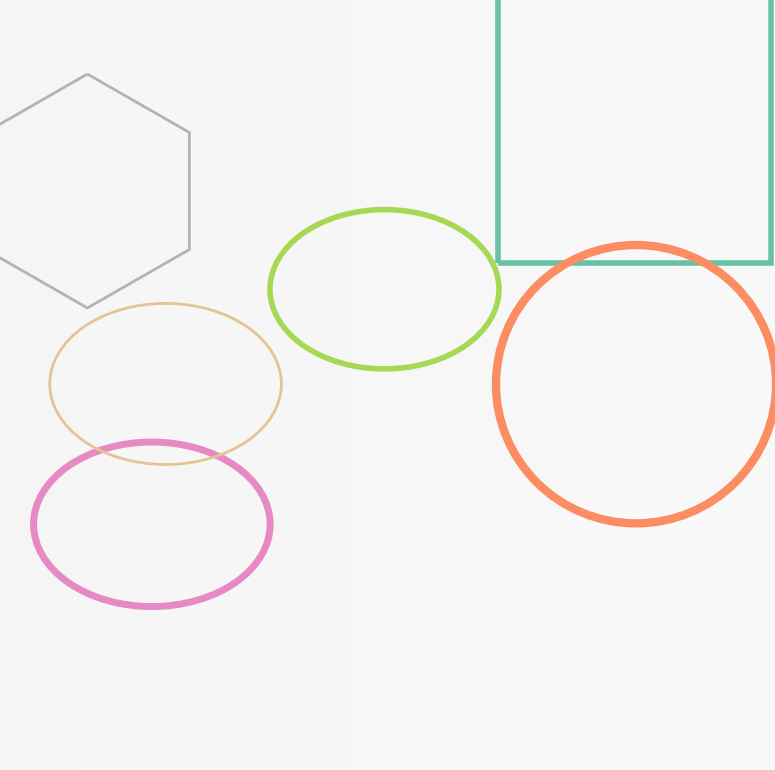[{"shape": "square", "thickness": 2, "radius": 0.88, "center": [0.819, 0.834]}, {"shape": "circle", "thickness": 3, "radius": 0.9, "center": [0.821, 0.501]}, {"shape": "oval", "thickness": 2.5, "radius": 0.76, "center": [0.196, 0.319]}, {"shape": "oval", "thickness": 2, "radius": 0.74, "center": [0.496, 0.624]}, {"shape": "oval", "thickness": 1, "radius": 0.75, "center": [0.214, 0.501]}, {"shape": "hexagon", "thickness": 1, "radius": 0.76, "center": [0.113, 0.752]}]